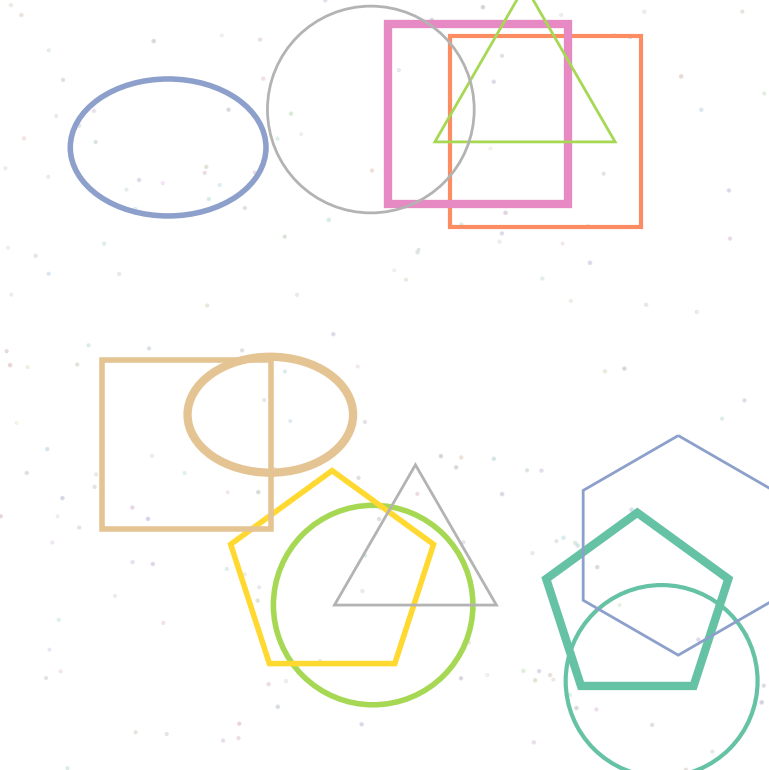[{"shape": "circle", "thickness": 1.5, "radius": 0.62, "center": [0.859, 0.116]}, {"shape": "pentagon", "thickness": 3, "radius": 0.62, "center": [0.828, 0.21]}, {"shape": "square", "thickness": 1.5, "radius": 0.62, "center": [0.708, 0.829]}, {"shape": "oval", "thickness": 2, "radius": 0.64, "center": [0.218, 0.808]}, {"shape": "hexagon", "thickness": 1, "radius": 0.71, "center": [0.881, 0.292]}, {"shape": "square", "thickness": 3, "radius": 0.59, "center": [0.621, 0.852]}, {"shape": "circle", "thickness": 2, "radius": 0.65, "center": [0.485, 0.214]}, {"shape": "triangle", "thickness": 1, "radius": 0.68, "center": [0.682, 0.883]}, {"shape": "pentagon", "thickness": 2, "radius": 0.69, "center": [0.431, 0.25]}, {"shape": "square", "thickness": 2, "radius": 0.55, "center": [0.242, 0.423]}, {"shape": "oval", "thickness": 3, "radius": 0.54, "center": [0.351, 0.461]}, {"shape": "triangle", "thickness": 1, "radius": 0.61, "center": [0.54, 0.275]}, {"shape": "circle", "thickness": 1, "radius": 0.67, "center": [0.482, 0.858]}]